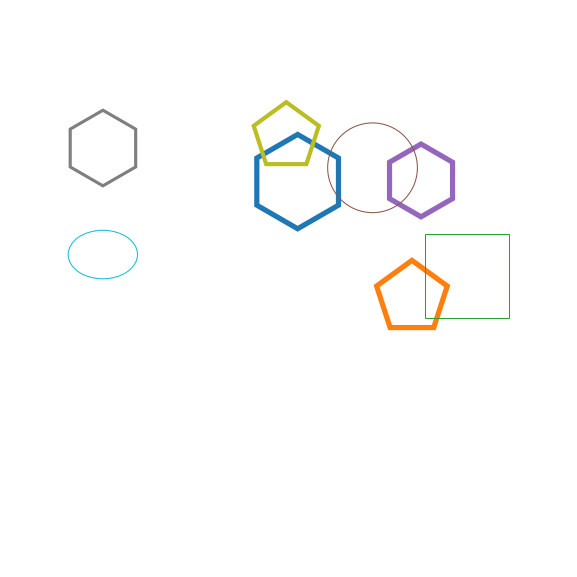[{"shape": "hexagon", "thickness": 2.5, "radius": 0.41, "center": [0.515, 0.685]}, {"shape": "pentagon", "thickness": 2.5, "radius": 0.32, "center": [0.713, 0.484]}, {"shape": "square", "thickness": 0.5, "radius": 0.36, "center": [0.809, 0.521]}, {"shape": "hexagon", "thickness": 2.5, "radius": 0.32, "center": [0.729, 0.687]}, {"shape": "circle", "thickness": 0.5, "radius": 0.39, "center": [0.645, 0.709]}, {"shape": "hexagon", "thickness": 1.5, "radius": 0.33, "center": [0.178, 0.743]}, {"shape": "pentagon", "thickness": 2, "radius": 0.3, "center": [0.496, 0.763]}, {"shape": "oval", "thickness": 0.5, "radius": 0.3, "center": [0.178, 0.558]}]